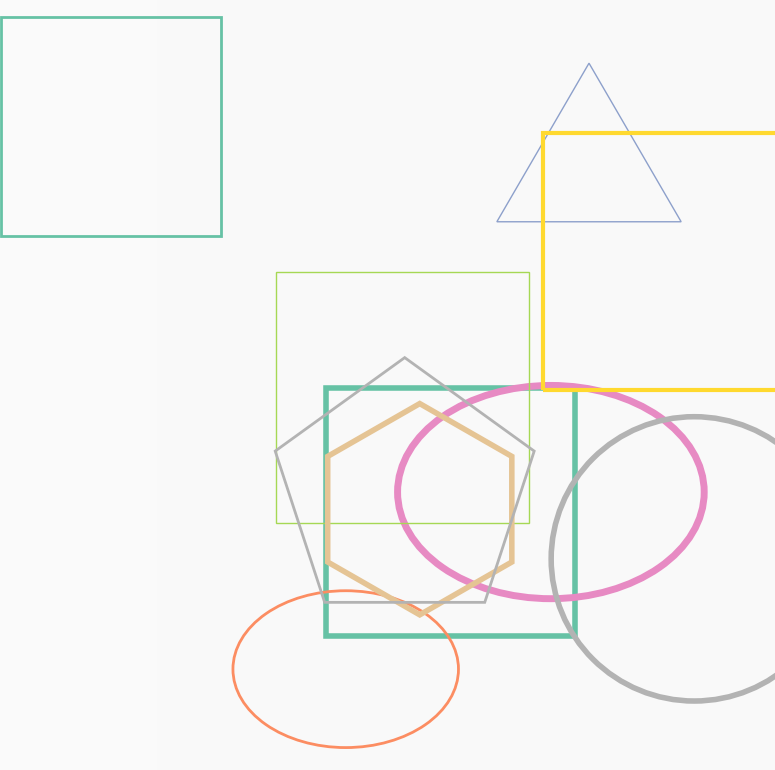[{"shape": "square", "thickness": 1, "radius": 0.71, "center": [0.143, 0.836]}, {"shape": "square", "thickness": 2, "radius": 0.8, "center": [0.581, 0.335]}, {"shape": "oval", "thickness": 1, "radius": 0.73, "center": [0.446, 0.131]}, {"shape": "triangle", "thickness": 0.5, "radius": 0.69, "center": [0.76, 0.781]}, {"shape": "oval", "thickness": 2.5, "radius": 0.99, "center": [0.711, 0.361]}, {"shape": "square", "thickness": 0.5, "radius": 0.82, "center": [0.519, 0.484]}, {"shape": "square", "thickness": 1.5, "radius": 0.84, "center": [0.868, 0.661]}, {"shape": "hexagon", "thickness": 2, "radius": 0.69, "center": [0.542, 0.339]}, {"shape": "pentagon", "thickness": 1, "radius": 0.88, "center": [0.522, 0.36]}, {"shape": "circle", "thickness": 2, "radius": 0.92, "center": [0.896, 0.274]}]